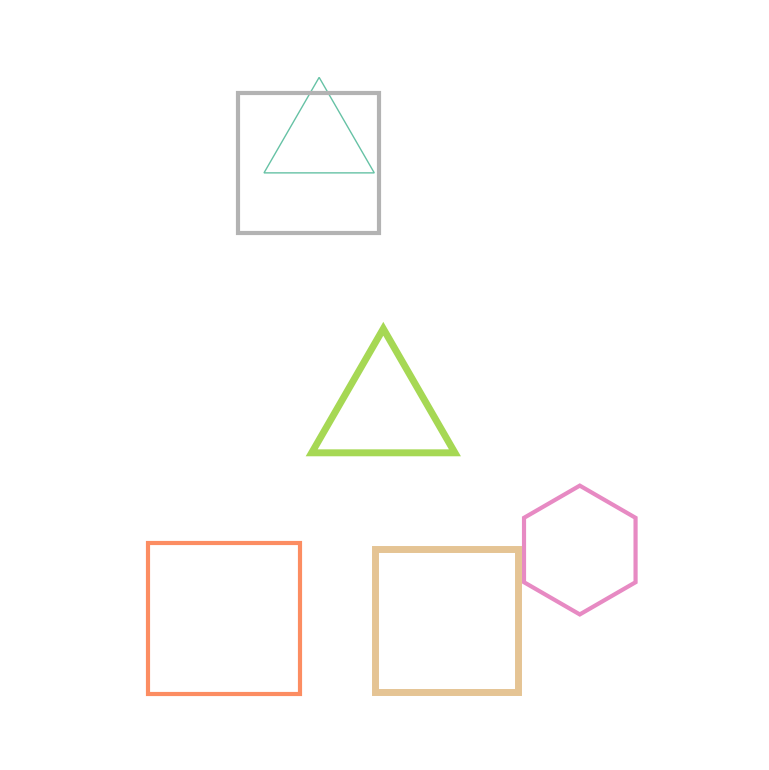[{"shape": "triangle", "thickness": 0.5, "radius": 0.41, "center": [0.414, 0.817]}, {"shape": "square", "thickness": 1.5, "radius": 0.49, "center": [0.291, 0.197]}, {"shape": "hexagon", "thickness": 1.5, "radius": 0.42, "center": [0.753, 0.286]}, {"shape": "triangle", "thickness": 2.5, "radius": 0.54, "center": [0.498, 0.466]}, {"shape": "square", "thickness": 2.5, "radius": 0.46, "center": [0.58, 0.194]}, {"shape": "square", "thickness": 1.5, "radius": 0.46, "center": [0.401, 0.789]}]